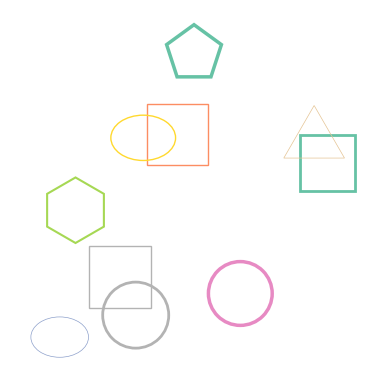[{"shape": "square", "thickness": 2, "radius": 0.36, "center": [0.85, 0.577]}, {"shape": "pentagon", "thickness": 2.5, "radius": 0.37, "center": [0.504, 0.861]}, {"shape": "square", "thickness": 1, "radius": 0.39, "center": [0.461, 0.65]}, {"shape": "oval", "thickness": 0.5, "radius": 0.37, "center": [0.155, 0.124]}, {"shape": "circle", "thickness": 2.5, "radius": 0.41, "center": [0.624, 0.238]}, {"shape": "hexagon", "thickness": 1.5, "radius": 0.43, "center": [0.196, 0.454]}, {"shape": "oval", "thickness": 1, "radius": 0.42, "center": [0.372, 0.642]}, {"shape": "triangle", "thickness": 0.5, "radius": 0.46, "center": [0.816, 0.635]}, {"shape": "circle", "thickness": 2, "radius": 0.43, "center": [0.352, 0.181]}, {"shape": "square", "thickness": 1, "radius": 0.4, "center": [0.313, 0.281]}]